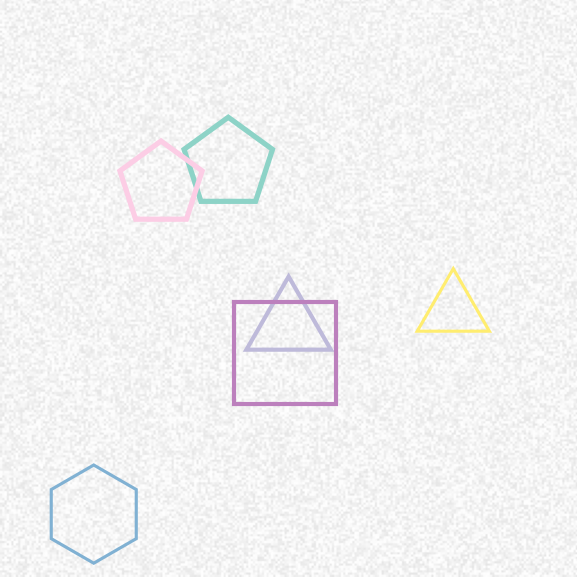[{"shape": "pentagon", "thickness": 2.5, "radius": 0.4, "center": [0.395, 0.716]}, {"shape": "triangle", "thickness": 2, "radius": 0.42, "center": [0.5, 0.436]}, {"shape": "hexagon", "thickness": 1.5, "radius": 0.42, "center": [0.162, 0.109]}, {"shape": "pentagon", "thickness": 2.5, "radius": 0.37, "center": [0.279, 0.68]}, {"shape": "square", "thickness": 2, "radius": 0.44, "center": [0.493, 0.388]}, {"shape": "triangle", "thickness": 1.5, "radius": 0.36, "center": [0.785, 0.462]}]